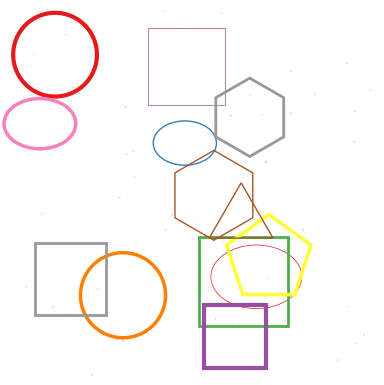[{"shape": "circle", "thickness": 3, "radius": 0.54, "center": [0.143, 0.858]}, {"shape": "oval", "thickness": 0.5, "radius": 0.59, "center": [0.666, 0.281]}, {"shape": "oval", "thickness": 1, "radius": 0.41, "center": [0.48, 0.628]}, {"shape": "square", "thickness": 2, "radius": 0.57, "center": [0.633, 0.268]}, {"shape": "square", "thickness": 0.5, "radius": 0.5, "center": [0.484, 0.827]}, {"shape": "square", "thickness": 3, "radius": 0.4, "center": [0.61, 0.126]}, {"shape": "circle", "thickness": 2.5, "radius": 0.55, "center": [0.32, 0.233]}, {"shape": "pentagon", "thickness": 2.5, "radius": 0.58, "center": [0.698, 0.328]}, {"shape": "triangle", "thickness": 1, "radius": 0.48, "center": [0.626, 0.429]}, {"shape": "hexagon", "thickness": 1, "radius": 0.58, "center": [0.555, 0.493]}, {"shape": "oval", "thickness": 2.5, "radius": 0.47, "center": [0.104, 0.679]}, {"shape": "hexagon", "thickness": 2, "radius": 0.51, "center": [0.649, 0.695]}, {"shape": "square", "thickness": 2, "radius": 0.46, "center": [0.183, 0.275]}]